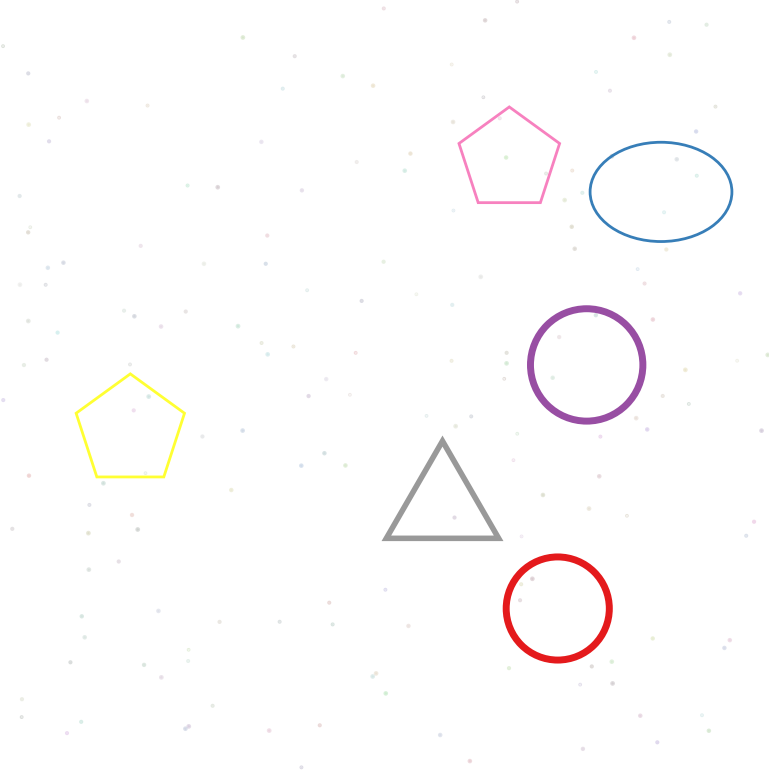[{"shape": "circle", "thickness": 2.5, "radius": 0.33, "center": [0.724, 0.21]}, {"shape": "oval", "thickness": 1, "radius": 0.46, "center": [0.858, 0.751]}, {"shape": "circle", "thickness": 2.5, "radius": 0.36, "center": [0.762, 0.526]}, {"shape": "pentagon", "thickness": 1, "radius": 0.37, "center": [0.169, 0.44]}, {"shape": "pentagon", "thickness": 1, "radius": 0.34, "center": [0.661, 0.792]}, {"shape": "triangle", "thickness": 2, "radius": 0.42, "center": [0.575, 0.343]}]